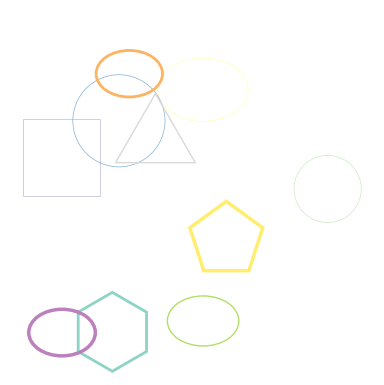[{"shape": "hexagon", "thickness": 2, "radius": 0.51, "center": [0.292, 0.138]}, {"shape": "oval", "thickness": 0.5, "radius": 0.59, "center": [0.527, 0.767]}, {"shape": "square", "thickness": 0.5, "radius": 0.5, "center": [0.16, 0.591]}, {"shape": "circle", "thickness": 0.5, "radius": 0.6, "center": [0.309, 0.686]}, {"shape": "oval", "thickness": 2, "radius": 0.43, "center": [0.336, 0.809]}, {"shape": "oval", "thickness": 1, "radius": 0.46, "center": [0.528, 0.166]}, {"shape": "triangle", "thickness": 1, "radius": 0.6, "center": [0.404, 0.637]}, {"shape": "oval", "thickness": 2.5, "radius": 0.43, "center": [0.161, 0.136]}, {"shape": "circle", "thickness": 0.5, "radius": 0.44, "center": [0.851, 0.509]}, {"shape": "pentagon", "thickness": 2.5, "radius": 0.5, "center": [0.588, 0.377]}]